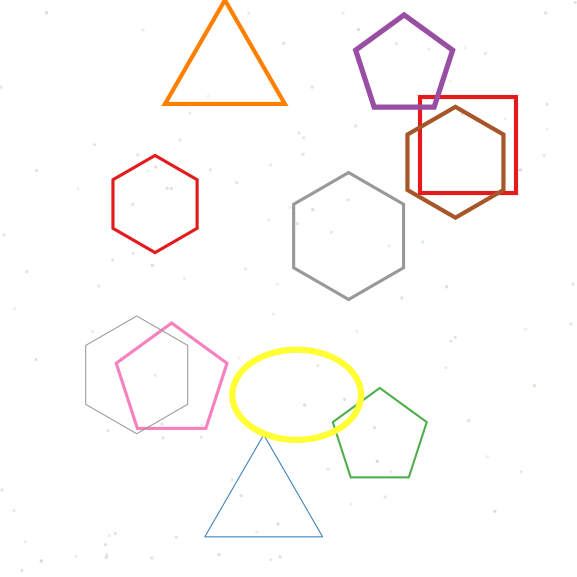[{"shape": "square", "thickness": 2, "radius": 0.42, "center": [0.811, 0.748]}, {"shape": "hexagon", "thickness": 1.5, "radius": 0.42, "center": [0.268, 0.646]}, {"shape": "triangle", "thickness": 0.5, "radius": 0.59, "center": [0.457, 0.128]}, {"shape": "pentagon", "thickness": 1, "radius": 0.43, "center": [0.658, 0.242]}, {"shape": "pentagon", "thickness": 2.5, "radius": 0.44, "center": [0.7, 0.885]}, {"shape": "triangle", "thickness": 2, "radius": 0.6, "center": [0.389, 0.879]}, {"shape": "oval", "thickness": 3, "radius": 0.56, "center": [0.514, 0.316]}, {"shape": "hexagon", "thickness": 2, "radius": 0.48, "center": [0.789, 0.718]}, {"shape": "pentagon", "thickness": 1.5, "radius": 0.5, "center": [0.297, 0.339]}, {"shape": "hexagon", "thickness": 1.5, "radius": 0.55, "center": [0.604, 0.59]}, {"shape": "hexagon", "thickness": 0.5, "radius": 0.51, "center": [0.237, 0.35]}]